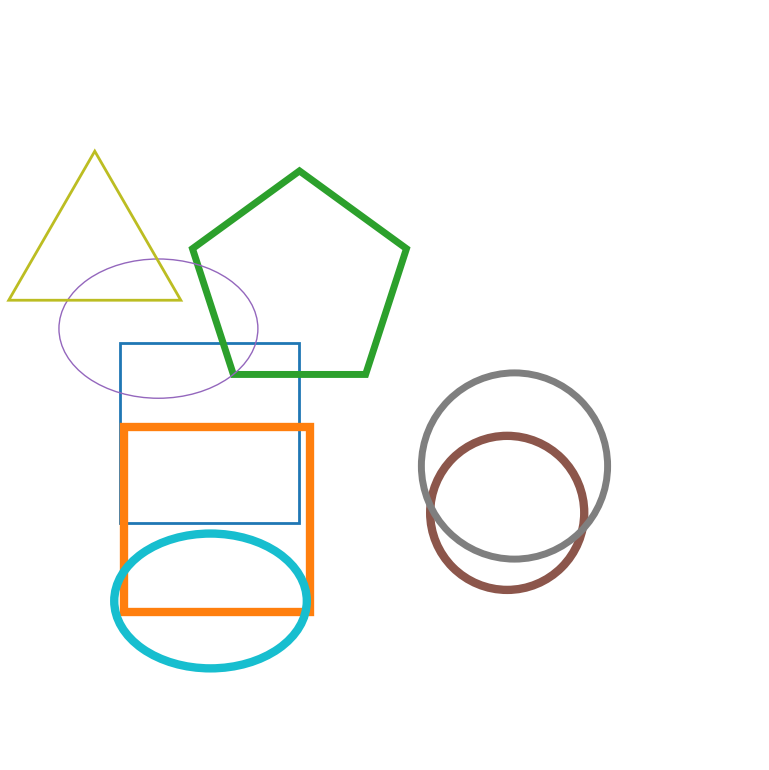[{"shape": "square", "thickness": 1, "radius": 0.58, "center": [0.272, 0.438]}, {"shape": "square", "thickness": 3, "radius": 0.6, "center": [0.282, 0.325]}, {"shape": "pentagon", "thickness": 2.5, "radius": 0.73, "center": [0.389, 0.632]}, {"shape": "oval", "thickness": 0.5, "radius": 0.65, "center": [0.206, 0.573]}, {"shape": "circle", "thickness": 3, "radius": 0.5, "center": [0.659, 0.334]}, {"shape": "circle", "thickness": 2.5, "radius": 0.6, "center": [0.668, 0.395]}, {"shape": "triangle", "thickness": 1, "radius": 0.65, "center": [0.123, 0.675]}, {"shape": "oval", "thickness": 3, "radius": 0.63, "center": [0.273, 0.22]}]